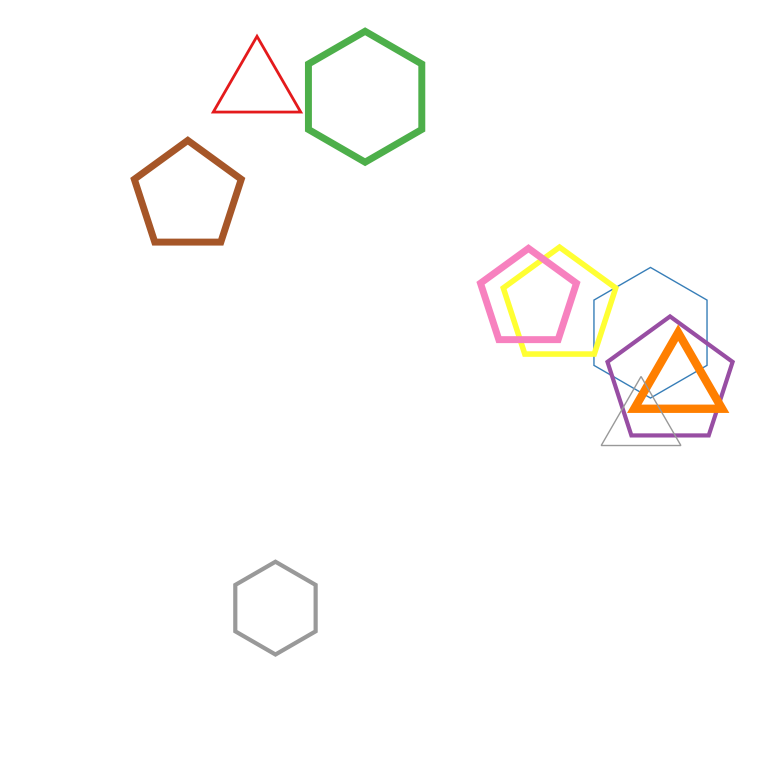[{"shape": "triangle", "thickness": 1, "radius": 0.33, "center": [0.334, 0.887]}, {"shape": "hexagon", "thickness": 0.5, "radius": 0.42, "center": [0.845, 0.568]}, {"shape": "hexagon", "thickness": 2.5, "radius": 0.43, "center": [0.474, 0.874]}, {"shape": "pentagon", "thickness": 1.5, "radius": 0.43, "center": [0.87, 0.504]}, {"shape": "triangle", "thickness": 3, "radius": 0.33, "center": [0.881, 0.502]}, {"shape": "pentagon", "thickness": 2, "radius": 0.38, "center": [0.727, 0.602]}, {"shape": "pentagon", "thickness": 2.5, "radius": 0.36, "center": [0.244, 0.745]}, {"shape": "pentagon", "thickness": 2.5, "radius": 0.33, "center": [0.686, 0.612]}, {"shape": "hexagon", "thickness": 1.5, "radius": 0.3, "center": [0.358, 0.21]}, {"shape": "triangle", "thickness": 0.5, "radius": 0.3, "center": [0.833, 0.451]}]